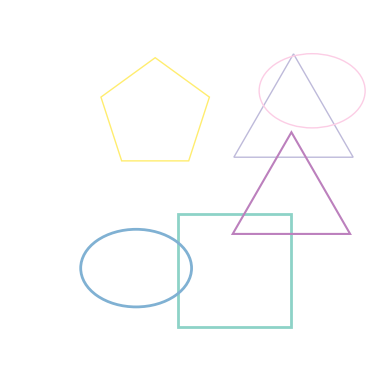[{"shape": "square", "thickness": 2, "radius": 0.74, "center": [0.61, 0.298]}, {"shape": "triangle", "thickness": 1, "radius": 0.89, "center": [0.762, 0.681]}, {"shape": "oval", "thickness": 2, "radius": 0.72, "center": [0.354, 0.304]}, {"shape": "oval", "thickness": 1, "radius": 0.69, "center": [0.811, 0.764]}, {"shape": "triangle", "thickness": 1.5, "radius": 0.88, "center": [0.757, 0.48]}, {"shape": "pentagon", "thickness": 1, "radius": 0.74, "center": [0.403, 0.702]}]